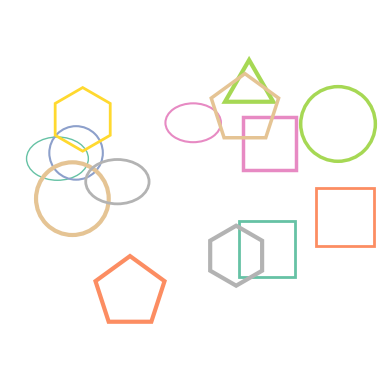[{"shape": "oval", "thickness": 1, "radius": 0.4, "center": [0.149, 0.588]}, {"shape": "square", "thickness": 2, "radius": 0.36, "center": [0.694, 0.353]}, {"shape": "square", "thickness": 2, "radius": 0.37, "center": [0.897, 0.437]}, {"shape": "pentagon", "thickness": 3, "radius": 0.47, "center": [0.338, 0.241]}, {"shape": "circle", "thickness": 1.5, "radius": 0.35, "center": [0.198, 0.603]}, {"shape": "oval", "thickness": 1.5, "radius": 0.36, "center": [0.502, 0.681]}, {"shape": "square", "thickness": 2.5, "radius": 0.34, "center": [0.7, 0.627]}, {"shape": "circle", "thickness": 2.5, "radius": 0.48, "center": [0.878, 0.678]}, {"shape": "triangle", "thickness": 3, "radius": 0.36, "center": [0.647, 0.772]}, {"shape": "hexagon", "thickness": 2, "radius": 0.41, "center": [0.215, 0.69]}, {"shape": "pentagon", "thickness": 2.5, "radius": 0.46, "center": [0.636, 0.717]}, {"shape": "circle", "thickness": 3, "radius": 0.47, "center": [0.188, 0.484]}, {"shape": "hexagon", "thickness": 3, "radius": 0.39, "center": [0.613, 0.336]}, {"shape": "oval", "thickness": 2, "radius": 0.41, "center": [0.305, 0.528]}]